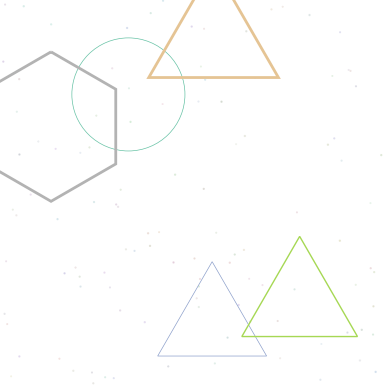[{"shape": "circle", "thickness": 0.5, "radius": 0.73, "center": [0.334, 0.755]}, {"shape": "triangle", "thickness": 0.5, "radius": 0.82, "center": [0.551, 0.157]}, {"shape": "triangle", "thickness": 1, "radius": 0.87, "center": [0.778, 0.213]}, {"shape": "triangle", "thickness": 2, "radius": 0.97, "center": [0.555, 0.896]}, {"shape": "hexagon", "thickness": 2, "radius": 0.97, "center": [0.133, 0.671]}]